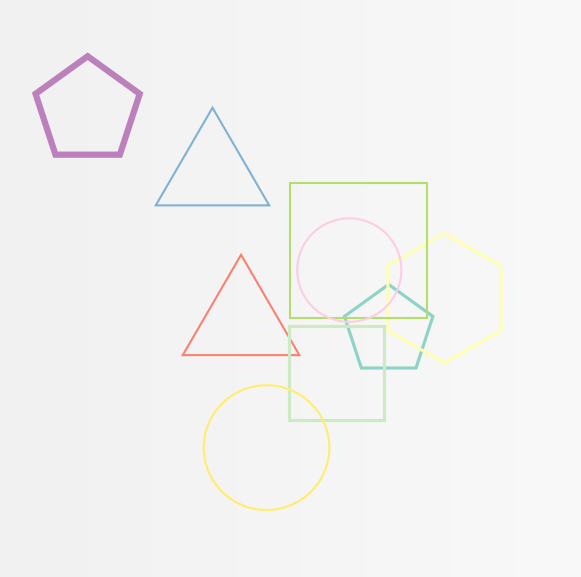[{"shape": "pentagon", "thickness": 1.5, "radius": 0.4, "center": [0.669, 0.427]}, {"shape": "hexagon", "thickness": 1.5, "radius": 0.56, "center": [0.765, 0.483]}, {"shape": "triangle", "thickness": 1, "radius": 0.58, "center": [0.415, 0.442]}, {"shape": "triangle", "thickness": 1, "radius": 0.56, "center": [0.366, 0.7]}, {"shape": "square", "thickness": 1, "radius": 0.59, "center": [0.617, 0.565]}, {"shape": "circle", "thickness": 1, "radius": 0.45, "center": [0.601, 0.531]}, {"shape": "pentagon", "thickness": 3, "radius": 0.47, "center": [0.151, 0.808]}, {"shape": "square", "thickness": 1.5, "radius": 0.41, "center": [0.579, 0.354]}, {"shape": "circle", "thickness": 1, "radius": 0.54, "center": [0.459, 0.224]}]